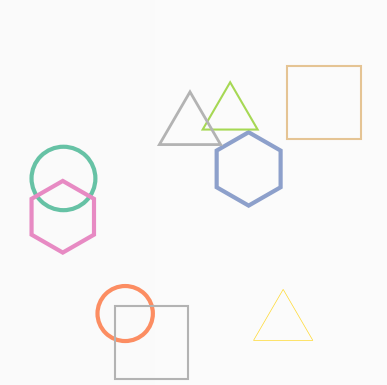[{"shape": "circle", "thickness": 3, "radius": 0.41, "center": [0.164, 0.536]}, {"shape": "circle", "thickness": 3, "radius": 0.36, "center": [0.323, 0.186]}, {"shape": "hexagon", "thickness": 3, "radius": 0.48, "center": [0.642, 0.561]}, {"shape": "hexagon", "thickness": 3, "radius": 0.47, "center": [0.162, 0.437]}, {"shape": "triangle", "thickness": 1.5, "radius": 0.41, "center": [0.594, 0.704]}, {"shape": "triangle", "thickness": 0.5, "radius": 0.44, "center": [0.731, 0.16]}, {"shape": "square", "thickness": 1.5, "radius": 0.48, "center": [0.836, 0.734]}, {"shape": "triangle", "thickness": 2, "radius": 0.46, "center": [0.49, 0.67]}, {"shape": "square", "thickness": 1.5, "radius": 0.47, "center": [0.391, 0.112]}]